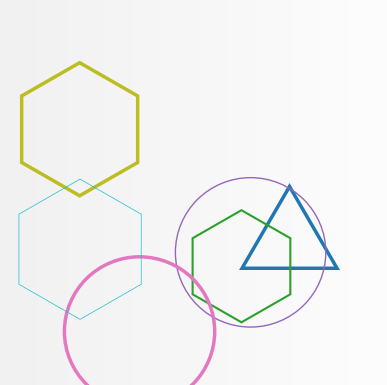[{"shape": "triangle", "thickness": 2.5, "radius": 0.71, "center": [0.747, 0.374]}, {"shape": "hexagon", "thickness": 1.5, "radius": 0.73, "center": [0.623, 0.308]}, {"shape": "circle", "thickness": 1, "radius": 0.97, "center": [0.647, 0.345]}, {"shape": "circle", "thickness": 2.5, "radius": 0.97, "center": [0.36, 0.139]}, {"shape": "hexagon", "thickness": 2.5, "radius": 0.86, "center": [0.206, 0.664]}, {"shape": "hexagon", "thickness": 0.5, "radius": 0.91, "center": [0.207, 0.353]}]